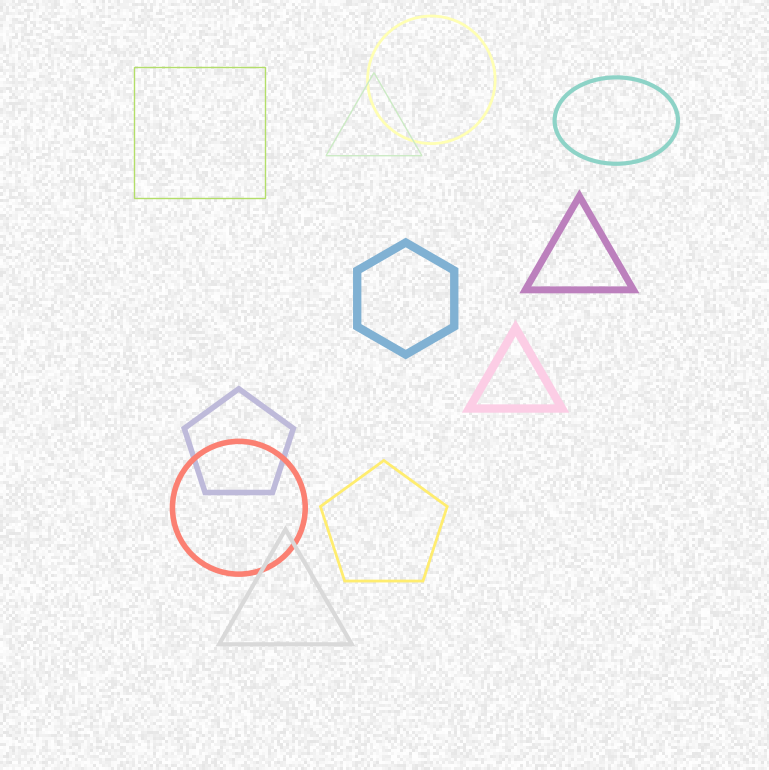[{"shape": "oval", "thickness": 1.5, "radius": 0.4, "center": [0.8, 0.843]}, {"shape": "circle", "thickness": 1, "radius": 0.41, "center": [0.56, 0.896]}, {"shape": "pentagon", "thickness": 2, "radius": 0.37, "center": [0.31, 0.421]}, {"shape": "circle", "thickness": 2, "radius": 0.43, "center": [0.31, 0.341]}, {"shape": "hexagon", "thickness": 3, "radius": 0.36, "center": [0.527, 0.612]}, {"shape": "square", "thickness": 0.5, "radius": 0.43, "center": [0.259, 0.828]}, {"shape": "triangle", "thickness": 3, "radius": 0.35, "center": [0.67, 0.504]}, {"shape": "triangle", "thickness": 1.5, "radius": 0.5, "center": [0.371, 0.213]}, {"shape": "triangle", "thickness": 2.5, "radius": 0.41, "center": [0.752, 0.664]}, {"shape": "triangle", "thickness": 0.5, "radius": 0.36, "center": [0.486, 0.834]}, {"shape": "pentagon", "thickness": 1, "radius": 0.43, "center": [0.498, 0.315]}]